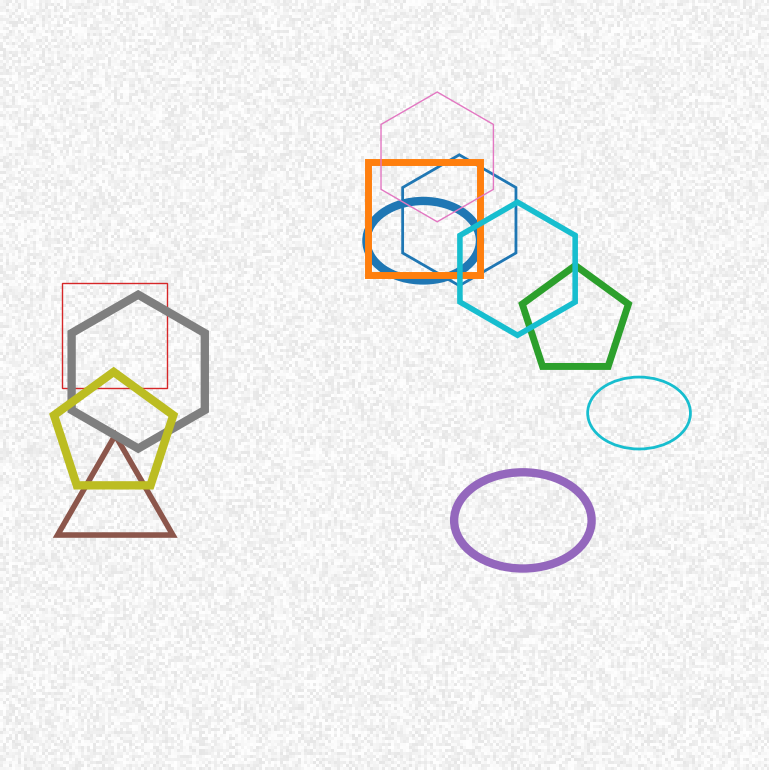[{"shape": "oval", "thickness": 3, "radius": 0.37, "center": [0.55, 0.687]}, {"shape": "hexagon", "thickness": 1, "radius": 0.42, "center": [0.596, 0.714]}, {"shape": "square", "thickness": 2.5, "radius": 0.36, "center": [0.551, 0.716]}, {"shape": "pentagon", "thickness": 2.5, "radius": 0.36, "center": [0.747, 0.583]}, {"shape": "square", "thickness": 0.5, "radius": 0.34, "center": [0.149, 0.564]}, {"shape": "oval", "thickness": 3, "radius": 0.45, "center": [0.679, 0.324]}, {"shape": "triangle", "thickness": 2, "radius": 0.43, "center": [0.15, 0.348]}, {"shape": "hexagon", "thickness": 0.5, "radius": 0.42, "center": [0.568, 0.796]}, {"shape": "hexagon", "thickness": 3, "radius": 0.5, "center": [0.179, 0.517]}, {"shape": "pentagon", "thickness": 3, "radius": 0.41, "center": [0.148, 0.436]}, {"shape": "oval", "thickness": 1, "radius": 0.33, "center": [0.83, 0.464]}, {"shape": "hexagon", "thickness": 2, "radius": 0.43, "center": [0.672, 0.651]}]